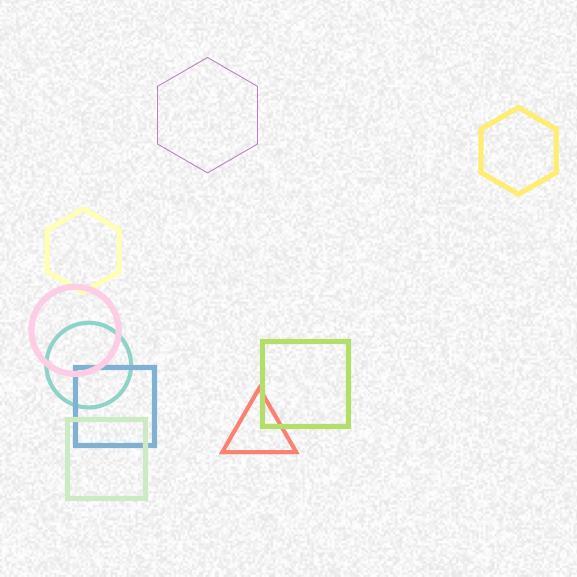[{"shape": "circle", "thickness": 2, "radius": 0.37, "center": [0.154, 0.367]}, {"shape": "hexagon", "thickness": 2.5, "radius": 0.36, "center": [0.144, 0.565]}, {"shape": "triangle", "thickness": 2, "radius": 0.37, "center": [0.449, 0.253]}, {"shape": "square", "thickness": 2.5, "radius": 0.34, "center": [0.198, 0.296]}, {"shape": "square", "thickness": 2.5, "radius": 0.37, "center": [0.528, 0.336]}, {"shape": "circle", "thickness": 3, "radius": 0.38, "center": [0.13, 0.427]}, {"shape": "hexagon", "thickness": 0.5, "radius": 0.5, "center": [0.359, 0.8]}, {"shape": "square", "thickness": 2.5, "radius": 0.34, "center": [0.183, 0.205]}, {"shape": "hexagon", "thickness": 2.5, "radius": 0.38, "center": [0.898, 0.738]}]